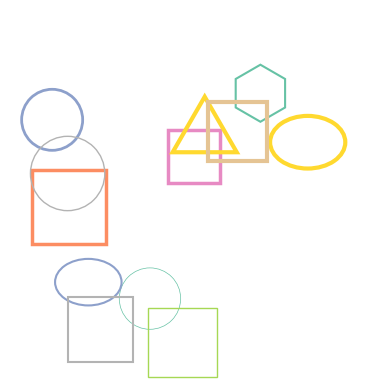[{"shape": "circle", "thickness": 0.5, "radius": 0.4, "center": [0.39, 0.224]}, {"shape": "hexagon", "thickness": 1.5, "radius": 0.37, "center": [0.676, 0.758]}, {"shape": "square", "thickness": 2.5, "radius": 0.48, "center": [0.179, 0.462]}, {"shape": "oval", "thickness": 1.5, "radius": 0.43, "center": [0.229, 0.267]}, {"shape": "circle", "thickness": 2, "radius": 0.4, "center": [0.135, 0.689]}, {"shape": "square", "thickness": 2.5, "radius": 0.34, "center": [0.504, 0.594]}, {"shape": "square", "thickness": 1, "radius": 0.45, "center": [0.474, 0.111]}, {"shape": "triangle", "thickness": 3, "radius": 0.48, "center": [0.532, 0.653]}, {"shape": "oval", "thickness": 3, "radius": 0.49, "center": [0.799, 0.631]}, {"shape": "square", "thickness": 3, "radius": 0.38, "center": [0.618, 0.659]}, {"shape": "circle", "thickness": 1, "radius": 0.48, "center": [0.176, 0.549]}, {"shape": "square", "thickness": 1.5, "radius": 0.42, "center": [0.261, 0.144]}]